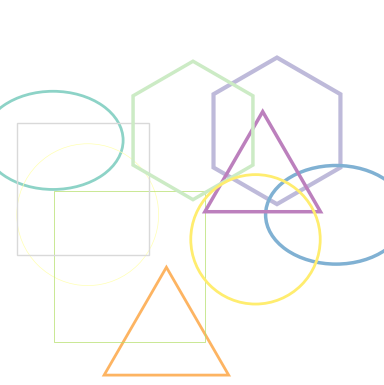[{"shape": "oval", "thickness": 2, "radius": 0.91, "center": [0.138, 0.635]}, {"shape": "circle", "thickness": 0.5, "radius": 0.92, "center": [0.228, 0.442]}, {"shape": "hexagon", "thickness": 3, "radius": 0.95, "center": [0.719, 0.66]}, {"shape": "oval", "thickness": 2.5, "radius": 0.91, "center": [0.873, 0.442]}, {"shape": "triangle", "thickness": 2, "radius": 0.93, "center": [0.432, 0.119]}, {"shape": "square", "thickness": 0.5, "radius": 0.98, "center": [0.337, 0.309]}, {"shape": "square", "thickness": 1, "radius": 0.86, "center": [0.215, 0.51]}, {"shape": "triangle", "thickness": 2.5, "radius": 0.87, "center": [0.682, 0.537]}, {"shape": "hexagon", "thickness": 2.5, "radius": 0.9, "center": [0.501, 0.661]}, {"shape": "circle", "thickness": 2, "radius": 0.84, "center": [0.664, 0.378]}]